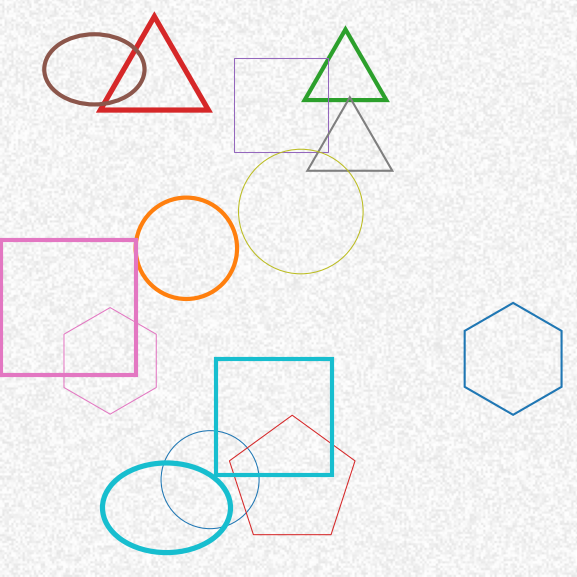[{"shape": "circle", "thickness": 0.5, "radius": 0.42, "center": [0.364, 0.169]}, {"shape": "hexagon", "thickness": 1, "radius": 0.48, "center": [0.889, 0.378]}, {"shape": "circle", "thickness": 2, "radius": 0.44, "center": [0.323, 0.569]}, {"shape": "triangle", "thickness": 2, "radius": 0.41, "center": [0.598, 0.867]}, {"shape": "triangle", "thickness": 2.5, "radius": 0.54, "center": [0.267, 0.863]}, {"shape": "pentagon", "thickness": 0.5, "radius": 0.57, "center": [0.506, 0.166]}, {"shape": "square", "thickness": 0.5, "radius": 0.4, "center": [0.486, 0.817]}, {"shape": "oval", "thickness": 2, "radius": 0.43, "center": [0.163, 0.879]}, {"shape": "hexagon", "thickness": 0.5, "radius": 0.46, "center": [0.191, 0.374]}, {"shape": "square", "thickness": 2, "radius": 0.58, "center": [0.118, 0.467]}, {"shape": "triangle", "thickness": 1, "radius": 0.42, "center": [0.606, 0.746]}, {"shape": "circle", "thickness": 0.5, "radius": 0.54, "center": [0.521, 0.633]}, {"shape": "square", "thickness": 2, "radius": 0.5, "center": [0.474, 0.276]}, {"shape": "oval", "thickness": 2.5, "radius": 0.55, "center": [0.288, 0.12]}]